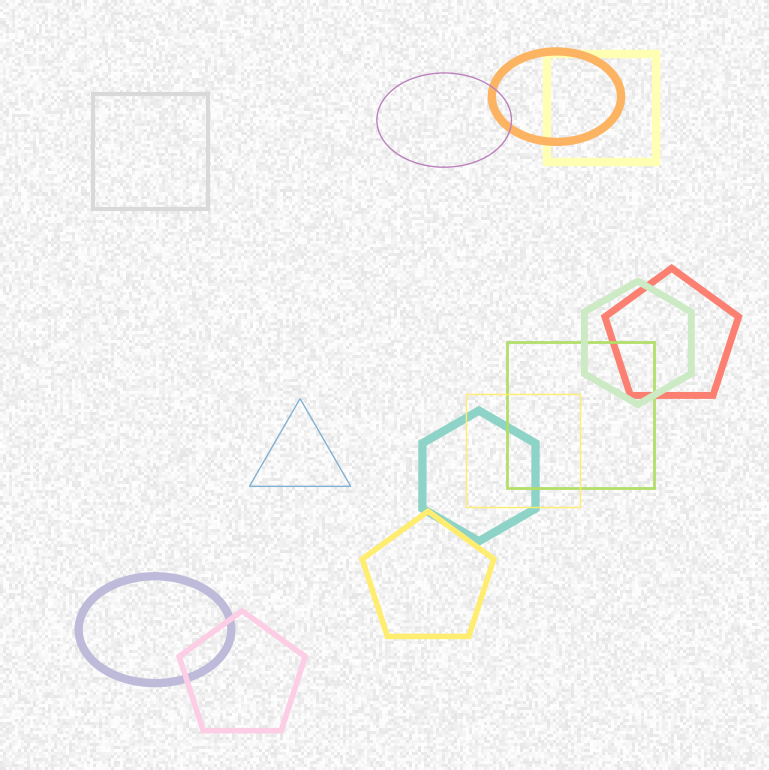[{"shape": "hexagon", "thickness": 3, "radius": 0.42, "center": [0.622, 0.382]}, {"shape": "square", "thickness": 3, "radius": 0.35, "center": [0.781, 0.86]}, {"shape": "oval", "thickness": 3, "radius": 0.5, "center": [0.201, 0.182]}, {"shape": "pentagon", "thickness": 2.5, "radius": 0.46, "center": [0.872, 0.56]}, {"shape": "triangle", "thickness": 0.5, "radius": 0.38, "center": [0.39, 0.406]}, {"shape": "oval", "thickness": 3, "radius": 0.42, "center": [0.723, 0.874]}, {"shape": "square", "thickness": 1, "radius": 0.48, "center": [0.753, 0.461]}, {"shape": "pentagon", "thickness": 2, "radius": 0.43, "center": [0.315, 0.121]}, {"shape": "square", "thickness": 1.5, "radius": 0.37, "center": [0.195, 0.803]}, {"shape": "oval", "thickness": 0.5, "radius": 0.44, "center": [0.577, 0.844]}, {"shape": "hexagon", "thickness": 2.5, "radius": 0.4, "center": [0.828, 0.555]}, {"shape": "pentagon", "thickness": 2, "radius": 0.45, "center": [0.556, 0.246]}, {"shape": "square", "thickness": 0.5, "radius": 0.37, "center": [0.679, 0.415]}]